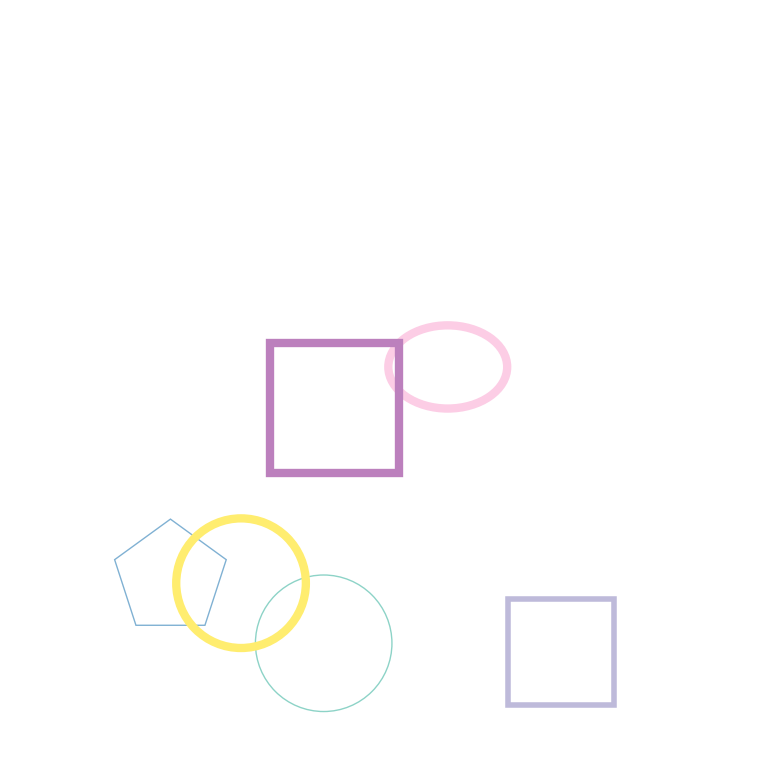[{"shape": "circle", "thickness": 0.5, "radius": 0.44, "center": [0.42, 0.165]}, {"shape": "square", "thickness": 2, "radius": 0.34, "center": [0.729, 0.154]}, {"shape": "pentagon", "thickness": 0.5, "radius": 0.38, "center": [0.221, 0.25]}, {"shape": "oval", "thickness": 3, "radius": 0.39, "center": [0.581, 0.523]}, {"shape": "square", "thickness": 3, "radius": 0.42, "center": [0.434, 0.47]}, {"shape": "circle", "thickness": 3, "radius": 0.42, "center": [0.313, 0.243]}]